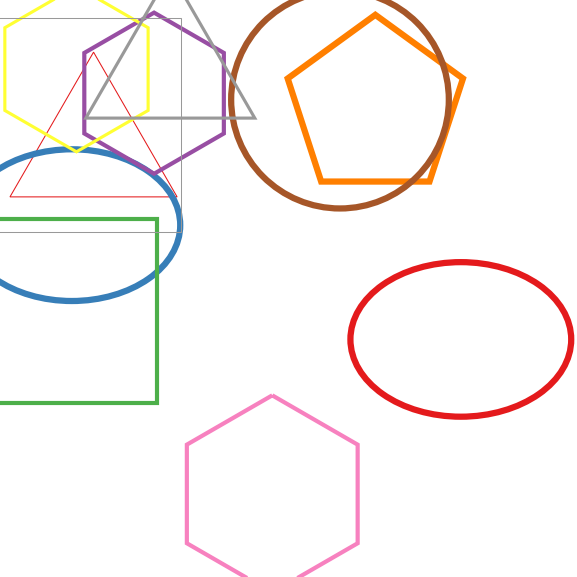[{"shape": "triangle", "thickness": 0.5, "radius": 0.84, "center": [0.162, 0.742]}, {"shape": "oval", "thickness": 3, "radius": 0.96, "center": [0.798, 0.411]}, {"shape": "oval", "thickness": 3, "radius": 0.94, "center": [0.124, 0.609]}, {"shape": "square", "thickness": 2, "radius": 0.8, "center": [0.112, 0.461]}, {"shape": "hexagon", "thickness": 2, "radius": 0.7, "center": [0.267, 0.838]}, {"shape": "pentagon", "thickness": 3, "radius": 0.8, "center": [0.65, 0.814]}, {"shape": "hexagon", "thickness": 1.5, "radius": 0.72, "center": [0.132, 0.879]}, {"shape": "circle", "thickness": 3, "radius": 0.94, "center": [0.589, 0.827]}, {"shape": "hexagon", "thickness": 2, "radius": 0.85, "center": [0.471, 0.144]}, {"shape": "triangle", "thickness": 1.5, "radius": 0.84, "center": [0.295, 0.879]}, {"shape": "square", "thickness": 0.5, "radius": 0.93, "center": [0.127, 0.783]}]